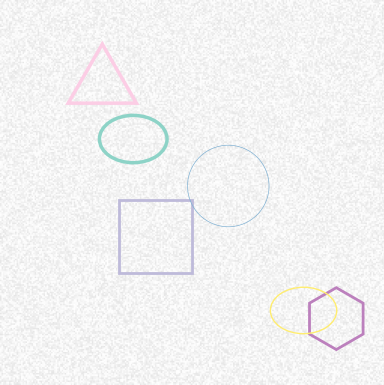[{"shape": "oval", "thickness": 2.5, "radius": 0.44, "center": [0.346, 0.639]}, {"shape": "square", "thickness": 2, "radius": 0.48, "center": [0.404, 0.386]}, {"shape": "circle", "thickness": 0.5, "radius": 0.53, "center": [0.593, 0.517]}, {"shape": "triangle", "thickness": 2.5, "radius": 0.51, "center": [0.266, 0.783]}, {"shape": "hexagon", "thickness": 2, "radius": 0.4, "center": [0.874, 0.172]}, {"shape": "oval", "thickness": 1, "radius": 0.43, "center": [0.788, 0.194]}]